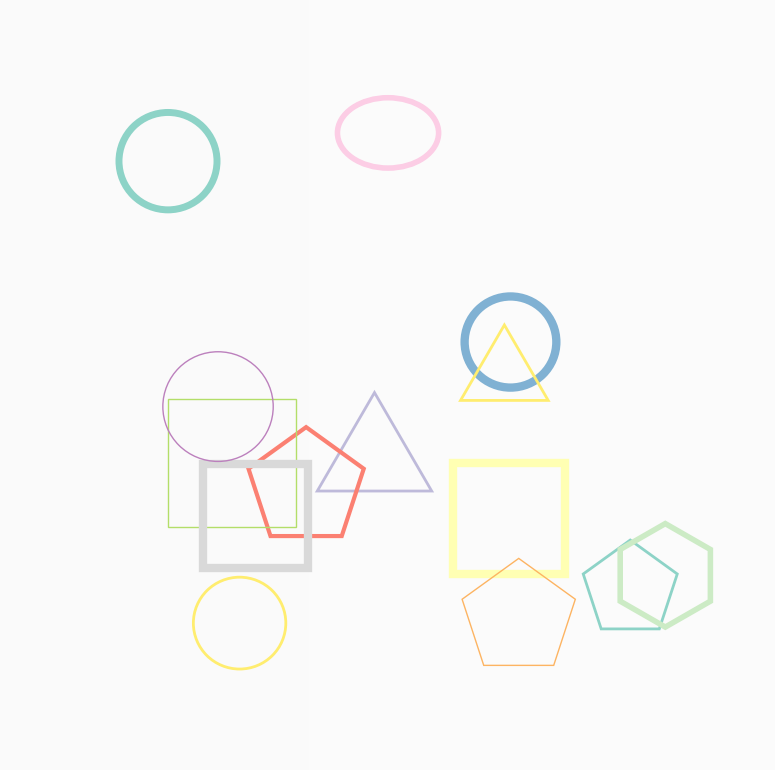[{"shape": "pentagon", "thickness": 1, "radius": 0.32, "center": [0.813, 0.235]}, {"shape": "circle", "thickness": 2.5, "radius": 0.32, "center": [0.217, 0.791]}, {"shape": "square", "thickness": 3, "radius": 0.36, "center": [0.657, 0.326]}, {"shape": "triangle", "thickness": 1, "radius": 0.43, "center": [0.483, 0.405]}, {"shape": "pentagon", "thickness": 1.5, "radius": 0.39, "center": [0.395, 0.367]}, {"shape": "circle", "thickness": 3, "radius": 0.3, "center": [0.659, 0.556]}, {"shape": "pentagon", "thickness": 0.5, "radius": 0.38, "center": [0.669, 0.198]}, {"shape": "square", "thickness": 0.5, "radius": 0.41, "center": [0.3, 0.398]}, {"shape": "oval", "thickness": 2, "radius": 0.33, "center": [0.501, 0.827]}, {"shape": "square", "thickness": 3, "radius": 0.34, "center": [0.33, 0.33]}, {"shape": "circle", "thickness": 0.5, "radius": 0.36, "center": [0.281, 0.472]}, {"shape": "hexagon", "thickness": 2, "radius": 0.34, "center": [0.858, 0.253]}, {"shape": "circle", "thickness": 1, "radius": 0.3, "center": [0.309, 0.191]}, {"shape": "triangle", "thickness": 1, "radius": 0.33, "center": [0.651, 0.513]}]